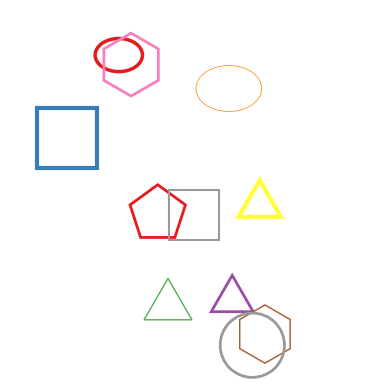[{"shape": "pentagon", "thickness": 2, "radius": 0.38, "center": [0.41, 0.444]}, {"shape": "oval", "thickness": 2.5, "radius": 0.31, "center": [0.309, 0.857]}, {"shape": "square", "thickness": 3, "radius": 0.39, "center": [0.173, 0.643]}, {"shape": "triangle", "thickness": 1, "radius": 0.36, "center": [0.436, 0.205]}, {"shape": "triangle", "thickness": 2, "radius": 0.31, "center": [0.603, 0.222]}, {"shape": "oval", "thickness": 0.5, "radius": 0.43, "center": [0.594, 0.77]}, {"shape": "triangle", "thickness": 3, "radius": 0.32, "center": [0.675, 0.469]}, {"shape": "hexagon", "thickness": 1, "radius": 0.38, "center": [0.688, 0.132]}, {"shape": "hexagon", "thickness": 2, "radius": 0.41, "center": [0.341, 0.832]}, {"shape": "square", "thickness": 1.5, "radius": 0.33, "center": [0.504, 0.442]}, {"shape": "circle", "thickness": 2, "radius": 0.42, "center": [0.655, 0.103]}]